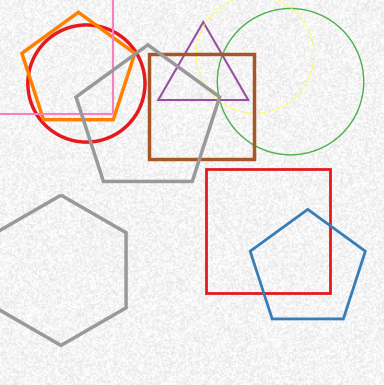[{"shape": "circle", "thickness": 2.5, "radius": 0.76, "center": [0.224, 0.783]}, {"shape": "square", "thickness": 2, "radius": 0.81, "center": [0.697, 0.399]}, {"shape": "pentagon", "thickness": 2, "radius": 0.79, "center": [0.799, 0.299]}, {"shape": "circle", "thickness": 1, "radius": 0.95, "center": [0.755, 0.788]}, {"shape": "triangle", "thickness": 1.5, "radius": 0.67, "center": [0.528, 0.808]}, {"shape": "pentagon", "thickness": 2.5, "radius": 0.77, "center": [0.204, 0.814]}, {"shape": "circle", "thickness": 0.5, "radius": 0.76, "center": [0.663, 0.858]}, {"shape": "square", "thickness": 2.5, "radius": 0.68, "center": [0.523, 0.722]}, {"shape": "square", "thickness": 1.5, "radius": 0.81, "center": [0.131, 0.867]}, {"shape": "pentagon", "thickness": 2.5, "radius": 0.98, "center": [0.384, 0.687]}, {"shape": "hexagon", "thickness": 2.5, "radius": 0.98, "center": [0.158, 0.298]}]